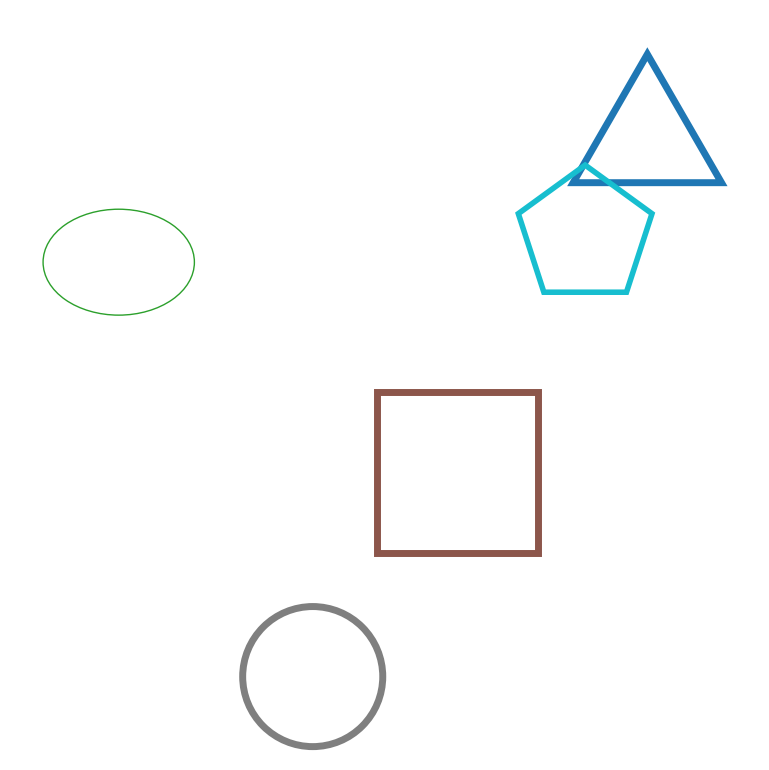[{"shape": "triangle", "thickness": 2.5, "radius": 0.56, "center": [0.841, 0.818]}, {"shape": "oval", "thickness": 0.5, "radius": 0.49, "center": [0.154, 0.66]}, {"shape": "square", "thickness": 2.5, "radius": 0.52, "center": [0.594, 0.386]}, {"shape": "circle", "thickness": 2.5, "radius": 0.45, "center": [0.406, 0.121]}, {"shape": "pentagon", "thickness": 2, "radius": 0.46, "center": [0.76, 0.694]}]